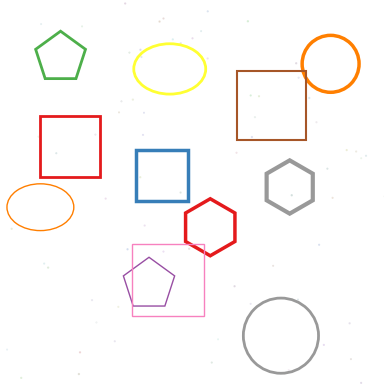[{"shape": "square", "thickness": 2, "radius": 0.39, "center": [0.182, 0.62]}, {"shape": "hexagon", "thickness": 2.5, "radius": 0.37, "center": [0.546, 0.41]}, {"shape": "square", "thickness": 2.5, "radius": 0.34, "center": [0.42, 0.544]}, {"shape": "pentagon", "thickness": 2, "radius": 0.34, "center": [0.157, 0.851]}, {"shape": "pentagon", "thickness": 1, "radius": 0.35, "center": [0.387, 0.262]}, {"shape": "oval", "thickness": 1, "radius": 0.43, "center": [0.105, 0.462]}, {"shape": "circle", "thickness": 2.5, "radius": 0.37, "center": [0.859, 0.834]}, {"shape": "oval", "thickness": 2, "radius": 0.47, "center": [0.441, 0.821]}, {"shape": "square", "thickness": 1.5, "radius": 0.45, "center": [0.706, 0.725]}, {"shape": "square", "thickness": 1, "radius": 0.47, "center": [0.435, 0.274]}, {"shape": "circle", "thickness": 2, "radius": 0.49, "center": [0.73, 0.128]}, {"shape": "hexagon", "thickness": 3, "radius": 0.35, "center": [0.752, 0.514]}]